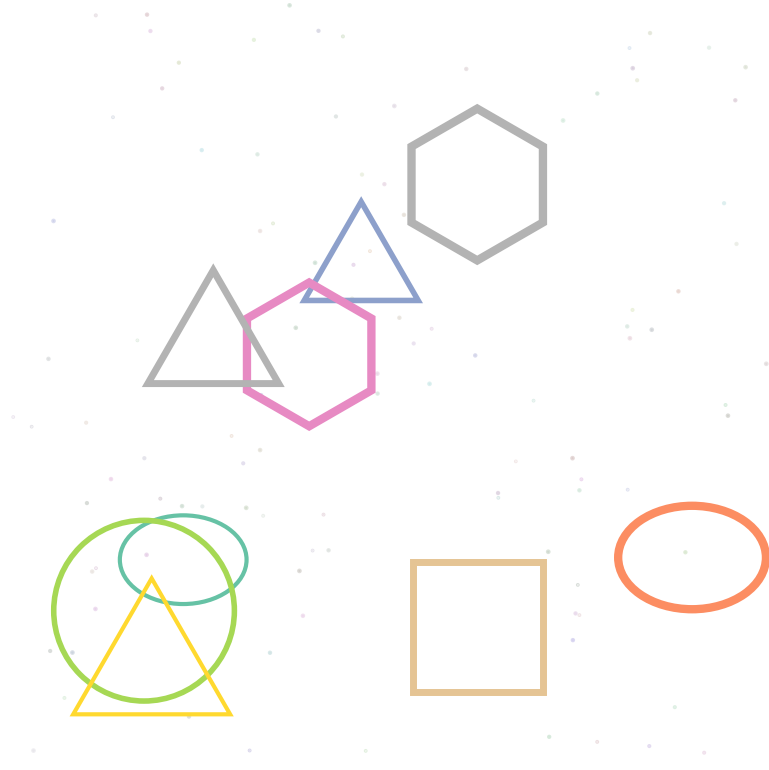[{"shape": "oval", "thickness": 1.5, "radius": 0.41, "center": [0.238, 0.273]}, {"shape": "oval", "thickness": 3, "radius": 0.48, "center": [0.899, 0.276]}, {"shape": "triangle", "thickness": 2, "radius": 0.43, "center": [0.469, 0.653]}, {"shape": "hexagon", "thickness": 3, "radius": 0.47, "center": [0.402, 0.54]}, {"shape": "circle", "thickness": 2, "radius": 0.59, "center": [0.187, 0.207]}, {"shape": "triangle", "thickness": 1.5, "radius": 0.59, "center": [0.197, 0.131]}, {"shape": "square", "thickness": 2.5, "radius": 0.42, "center": [0.621, 0.186]}, {"shape": "hexagon", "thickness": 3, "radius": 0.49, "center": [0.62, 0.76]}, {"shape": "triangle", "thickness": 2.5, "radius": 0.49, "center": [0.277, 0.551]}]